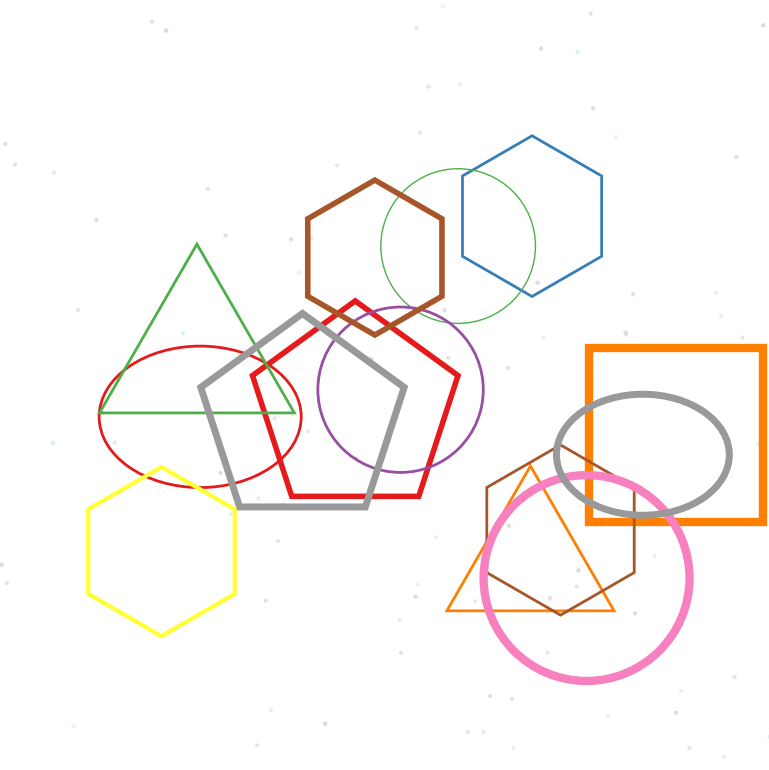[{"shape": "pentagon", "thickness": 2, "radius": 0.7, "center": [0.461, 0.469]}, {"shape": "oval", "thickness": 1, "radius": 0.66, "center": [0.26, 0.459]}, {"shape": "hexagon", "thickness": 1, "radius": 0.52, "center": [0.691, 0.719]}, {"shape": "triangle", "thickness": 1, "radius": 0.73, "center": [0.256, 0.537]}, {"shape": "circle", "thickness": 0.5, "radius": 0.5, "center": [0.595, 0.68]}, {"shape": "circle", "thickness": 1, "radius": 0.54, "center": [0.52, 0.494]}, {"shape": "square", "thickness": 3, "radius": 0.57, "center": [0.878, 0.435]}, {"shape": "triangle", "thickness": 1, "radius": 0.63, "center": [0.689, 0.269]}, {"shape": "hexagon", "thickness": 1.5, "radius": 0.55, "center": [0.21, 0.284]}, {"shape": "hexagon", "thickness": 1, "radius": 0.55, "center": [0.728, 0.312]}, {"shape": "hexagon", "thickness": 2, "radius": 0.5, "center": [0.487, 0.666]}, {"shape": "circle", "thickness": 3, "radius": 0.67, "center": [0.762, 0.249]}, {"shape": "oval", "thickness": 2.5, "radius": 0.56, "center": [0.835, 0.409]}, {"shape": "pentagon", "thickness": 2.5, "radius": 0.69, "center": [0.393, 0.454]}]